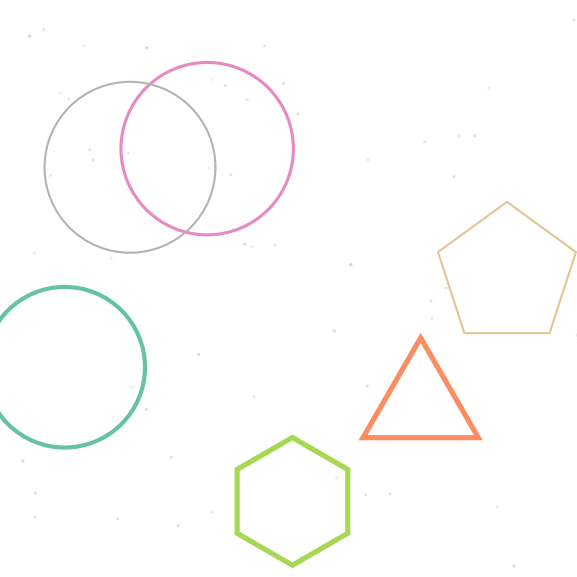[{"shape": "circle", "thickness": 2, "radius": 0.7, "center": [0.112, 0.363]}, {"shape": "triangle", "thickness": 2.5, "radius": 0.58, "center": [0.728, 0.299]}, {"shape": "circle", "thickness": 1.5, "radius": 0.75, "center": [0.359, 0.742]}, {"shape": "hexagon", "thickness": 2.5, "radius": 0.55, "center": [0.506, 0.131]}, {"shape": "pentagon", "thickness": 1, "radius": 0.63, "center": [0.878, 0.524]}, {"shape": "circle", "thickness": 1, "radius": 0.74, "center": [0.225, 0.71]}]